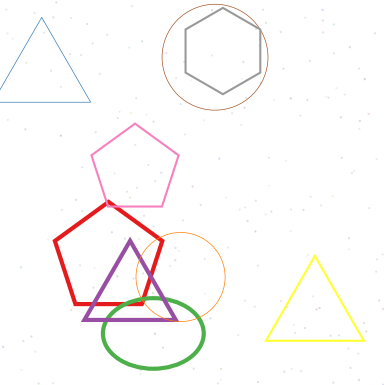[{"shape": "pentagon", "thickness": 3, "radius": 0.73, "center": [0.282, 0.329]}, {"shape": "triangle", "thickness": 0.5, "radius": 0.73, "center": [0.108, 0.808]}, {"shape": "oval", "thickness": 3, "radius": 0.65, "center": [0.398, 0.134]}, {"shape": "triangle", "thickness": 3, "radius": 0.69, "center": [0.338, 0.238]}, {"shape": "circle", "thickness": 0.5, "radius": 0.58, "center": [0.469, 0.28]}, {"shape": "triangle", "thickness": 1.5, "radius": 0.73, "center": [0.818, 0.188]}, {"shape": "circle", "thickness": 0.5, "radius": 0.69, "center": [0.559, 0.851]}, {"shape": "pentagon", "thickness": 1.5, "radius": 0.6, "center": [0.351, 0.56]}, {"shape": "hexagon", "thickness": 1.5, "radius": 0.56, "center": [0.579, 0.867]}]